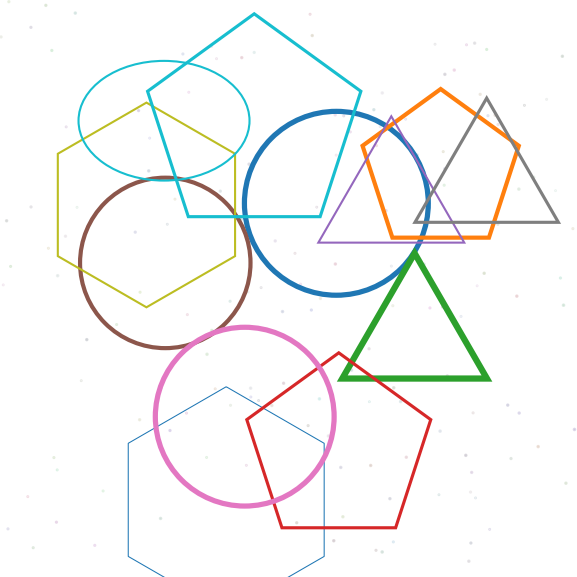[{"shape": "hexagon", "thickness": 0.5, "radius": 0.98, "center": [0.392, 0.134]}, {"shape": "circle", "thickness": 2.5, "radius": 0.8, "center": [0.582, 0.647]}, {"shape": "pentagon", "thickness": 2, "radius": 0.71, "center": [0.763, 0.703]}, {"shape": "triangle", "thickness": 3, "radius": 0.72, "center": [0.718, 0.416]}, {"shape": "pentagon", "thickness": 1.5, "radius": 0.84, "center": [0.587, 0.221]}, {"shape": "triangle", "thickness": 1, "radius": 0.73, "center": [0.678, 0.652]}, {"shape": "circle", "thickness": 2, "radius": 0.74, "center": [0.286, 0.544]}, {"shape": "circle", "thickness": 2.5, "radius": 0.77, "center": [0.424, 0.278]}, {"shape": "triangle", "thickness": 1.5, "radius": 0.72, "center": [0.843, 0.686]}, {"shape": "hexagon", "thickness": 1, "radius": 0.89, "center": [0.254, 0.644]}, {"shape": "oval", "thickness": 1, "radius": 0.74, "center": [0.284, 0.79]}, {"shape": "pentagon", "thickness": 1.5, "radius": 0.97, "center": [0.44, 0.781]}]